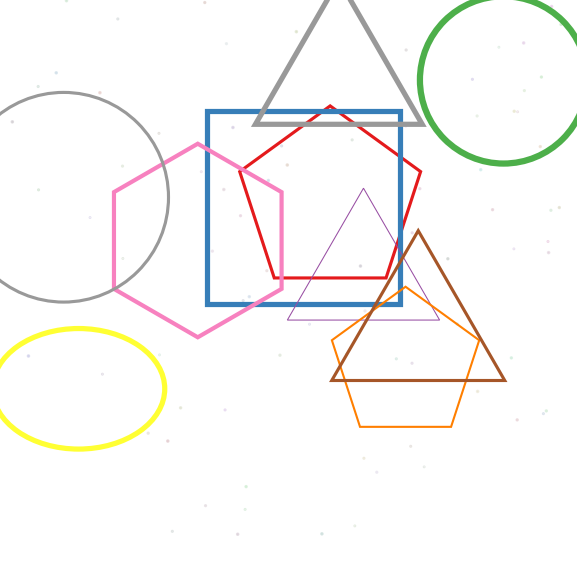[{"shape": "pentagon", "thickness": 1.5, "radius": 0.82, "center": [0.572, 0.651]}, {"shape": "square", "thickness": 2.5, "radius": 0.83, "center": [0.526, 0.64]}, {"shape": "circle", "thickness": 3, "radius": 0.72, "center": [0.872, 0.861]}, {"shape": "triangle", "thickness": 0.5, "radius": 0.76, "center": [0.629, 0.521]}, {"shape": "pentagon", "thickness": 1, "radius": 0.67, "center": [0.702, 0.369]}, {"shape": "oval", "thickness": 2.5, "radius": 0.75, "center": [0.136, 0.326]}, {"shape": "triangle", "thickness": 1.5, "radius": 0.86, "center": [0.724, 0.427]}, {"shape": "hexagon", "thickness": 2, "radius": 0.84, "center": [0.342, 0.583]}, {"shape": "triangle", "thickness": 2.5, "radius": 0.83, "center": [0.587, 0.867]}, {"shape": "circle", "thickness": 1.5, "radius": 0.91, "center": [0.11, 0.658]}]